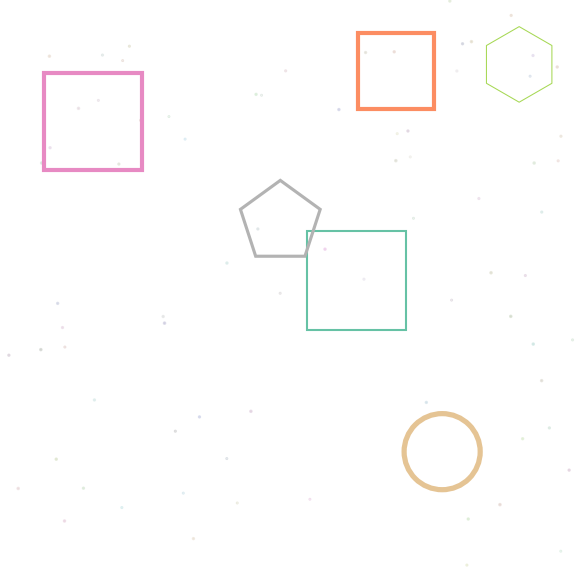[{"shape": "square", "thickness": 1, "radius": 0.43, "center": [0.617, 0.514]}, {"shape": "square", "thickness": 2, "radius": 0.33, "center": [0.686, 0.876]}, {"shape": "square", "thickness": 2, "radius": 0.42, "center": [0.161, 0.789]}, {"shape": "hexagon", "thickness": 0.5, "radius": 0.33, "center": [0.899, 0.888]}, {"shape": "circle", "thickness": 2.5, "radius": 0.33, "center": [0.766, 0.217]}, {"shape": "pentagon", "thickness": 1.5, "radius": 0.36, "center": [0.485, 0.614]}]